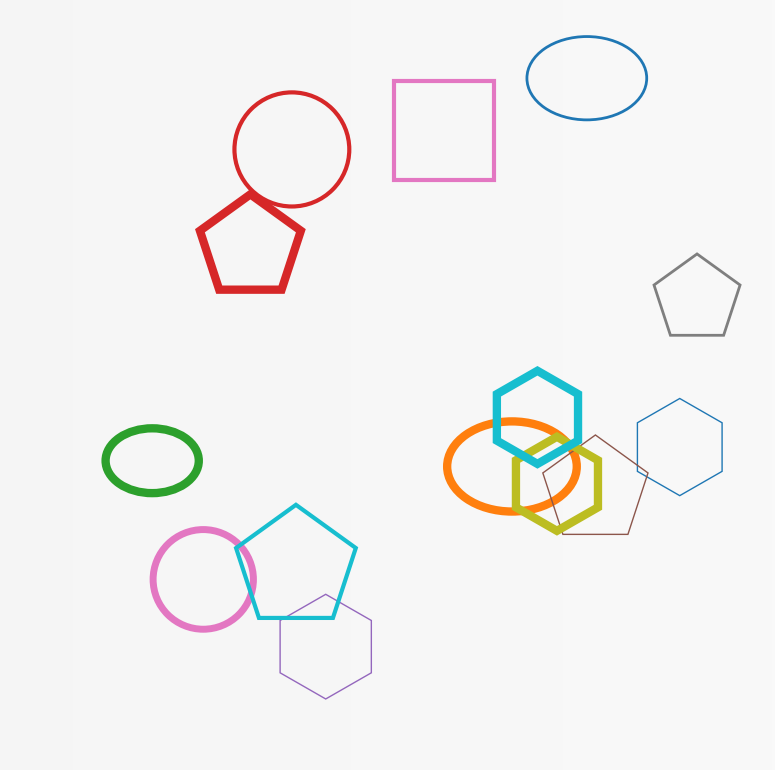[{"shape": "oval", "thickness": 1, "radius": 0.39, "center": [0.757, 0.898]}, {"shape": "hexagon", "thickness": 0.5, "radius": 0.32, "center": [0.877, 0.419]}, {"shape": "oval", "thickness": 3, "radius": 0.42, "center": [0.661, 0.394]}, {"shape": "oval", "thickness": 3, "radius": 0.3, "center": [0.196, 0.402]}, {"shape": "pentagon", "thickness": 3, "radius": 0.34, "center": [0.323, 0.679]}, {"shape": "circle", "thickness": 1.5, "radius": 0.37, "center": [0.377, 0.806]}, {"shape": "hexagon", "thickness": 0.5, "radius": 0.34, "center": [0.42, 0.16]}, {"shape": "pentagon", "thickness": 0.5, "radius": 0.36, "center": [0.768, 0.364]}, {"shape": "square", "thickness": 1.5, "radius": 0.32, "center": [0.573, 0.831]}, {"shape": "circle", "thickness": 2.5, "radius": 0.32, "center": [0.262, 0.248]}, {"shape": "pentagon", "thickness": 1, "radius": 0.29, "center": [0.899, 0.612]}, {"shape": "hexagon", "thickness": 3, "radius": 0.31, "center": [0.719, 0.372]}, {"shape": "pentagon", "thickness": 1.5, "radius": 0.41, "center": [0.382, 0.263]}, {"shape": "hexagon", "thickness": 3, "radius": 0.3, "center": [0.693, 0.458]}]